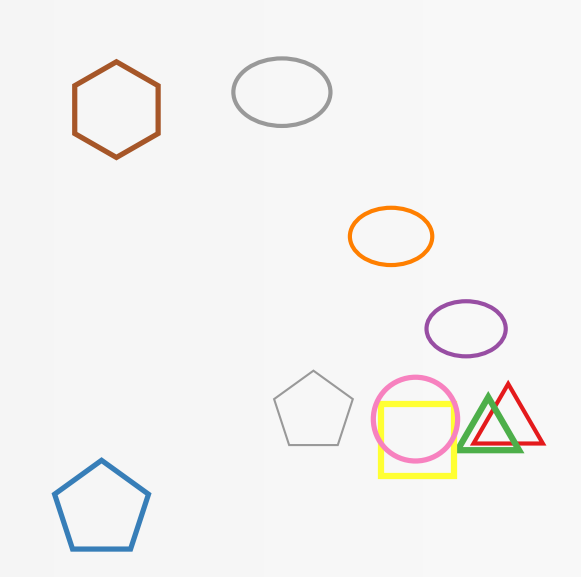[{"shape": "triangle", "thickness": 2, "radius": 0.34, "center": [0.874, 0.266]}, {"shape": "pentagon", "thickness": 2.5, "radius": 0.42, "center": [0.175, 0.117]}, {"shape": "triangle", "thickness": 3, "radius": 0.31, "center": [0.84, 0.25]}, {"shape": "oval", "thickness": 2, "radius": 0.34, "center": [0.802, 0.43]}, {"shape": "oval", "thickness": 2, "radius": 0.35, "center": [0.673, 0.59]}, {"shape": "square", "thickness": 3, "radius": 0.31, "center": [0.718, 0.237]}, {"shape": "hexagon", "thickness": 2.5, "radius": 0.41, "center": [0.2, 0.809]}, {"shape": "circle", "thickness": 2.5, "radius": 0.36, "center": [0.715, 0.273]}, {"shape": "oval", "thickness": 2, "radius": 0.42, "center": [0.485, 0.84]}, {"shape": "pentagon", "thickness": 1, "radius": 0.36, "center": [0.539, 0.286]}]